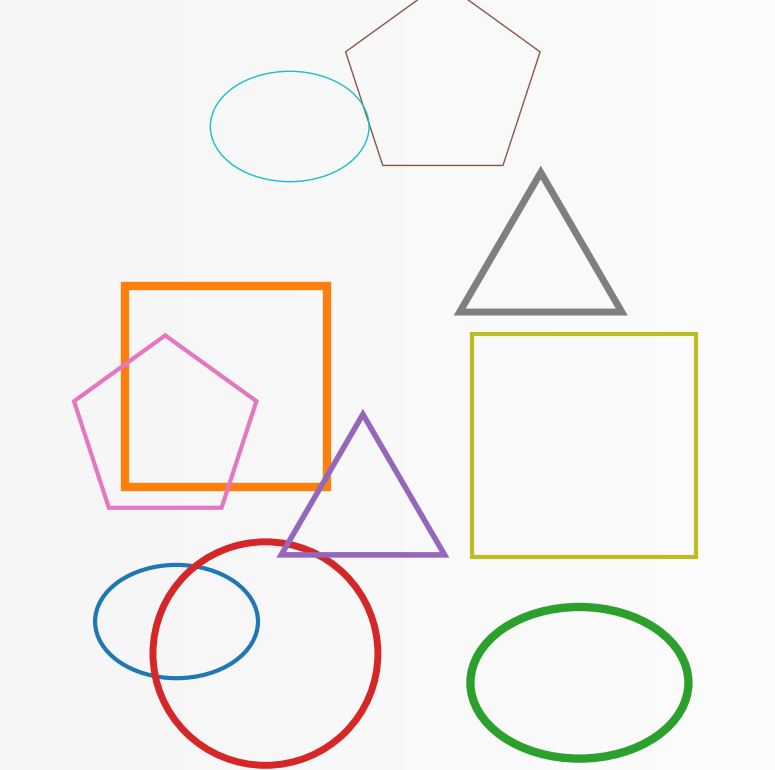[{"shape": "oval", "thickness": 1.5, "radius": 0.53, "center": [0.228, 0.193]}, {"shape": "square", "thickness": 3, "radius": 0.65, "center": [0.292, 0.498]}, {"shape": "oval", "thickness": 3, "radius": 0.7, "center": [0.748, 0.113]}, {"shape": "circle", "thickness": 2.5, "radius": 0.73, "center": [0.342, 0.151]}, {"shape": "triangle", "thickness": 2, "radius": 0.61, "center": [0.468, 0.34]}, {"shape": "pentagon", "thickness": 0.5, "radius": 0.66, "center": [0.571, 0.892]}, {"shape": "pentagon", "thickness": 1.5, "radius": 0.62, "center": [0.213, 0.441]}, {"shape": "triangle", "thickness": 2.5, "radius": 0.6, "center": [0.698, 0.655]}, {"shape": "square", "thickness": 1.5, "radius": 0.72, "center": [0.754, 0.421]}, {"shape": "oval", "thickness": 0.5, "radius": 0.51, "center": [0.374, 0.836]}]